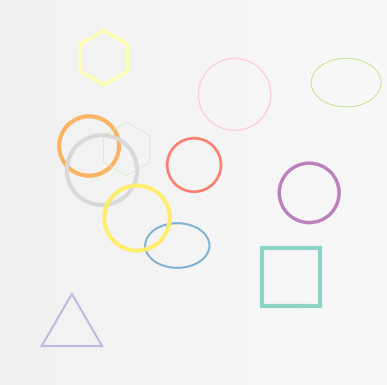[{"shape": "square", "thickness": 3, "radius": 0.37, "center": [0.751, 0.28]}, {"shape": "hexagon", "thickness": 2.5, "radius": 0.35, "center": [0.268, 0.85]}, {"shape": "triangle", "thickness": 1.5, "radius": 0.45, "center": [0.186, 0.146]}, {"shape": "circle", "thickness": 2, "radius": 0.35, "center": [0.501, 0.572]}, {"shape": "oval", "thickness": 1.5, "radius": 0.41, "center": [0.458, 0.362]}, {"shape": "circle", "thickness": 3, "radius": 0.39, "center": [0.23, 0.621]}, {"shape": "oval", "thickness": 0.5, "radius": 0.45, "center": [0.893, 0.785]}, {"shape": "circle", "thickness": 1, "radius": 0.47, "center": [0.606, 0.755]}, {"shape": "circle", "thickness": 3, "radius": 0.45, "center": [0.263, 0.558]}, {"shape": "circle", "thickness": 2.5, "radius": 0.39, "center": [0.798, 0.499]}, {"shape": "hexagon", "thickness": 0.5, "radius": 0.35, "center": [0.327, 0.613]}, {"shape": "circle", "thickness": 3, "radius": 0.42, "center": [0.354, 0.434]}]